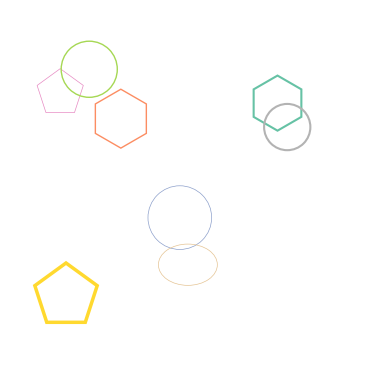[{"shape": "hexagon", "thickness": 1.5, "radius": 0.36, "center": [0.721, 0.732]}, {"shape": "hexagon", "thickness": 1, "radius": 0.38, "center": [0.314, 0.692]}, {"shape": "circle", "thickness": 0.5, "radius": 0.41, "center": [0.467, 0.435]}, {"shape": "pentagon", "thickness": 0.5, "radius": 0.32, "center": [0.156, 0.759]}, {"shape": "circle", "thickness": 1, "radius": 0.36, "center": [0.232, 0.82]}, {"shape": "pentagon", "thickness": 2.5, "radius": 0.43, "center": [0.171, 0.232]}, {"shape": "oval", "thickness": 0.5, "radius": 0.38, "center": [0.488, 0.312]}, {"shape": "circle", "thickness": 1.5, "radius": 0.3, "center": [0.746, 0.67]}]